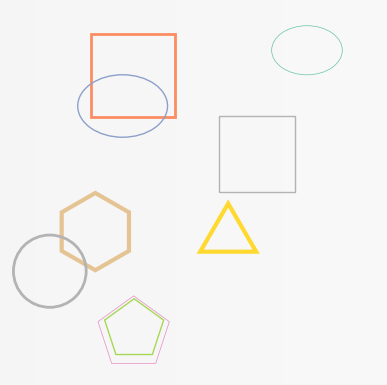[{"shape": "oval", "thickness": 0.5, "radius": 0.46, "center": [0.792, 0.869]}, {"shape": "square", "thickness": 2, "radius": 0.54, "center": [0.342, 0.804]}, {"shape": "oval", "thickness": 1, "radius": 0.58, "center": [0.316, 0.725]}, {"shape": "pentagon", "thickness": 0.5, "radius": 0.48, "center": [0.345, 0.135]}, {"shape": "pentagon", "thickness": 1, "radius": 0.4, "center": [0.346, 0.144]}, {"shape": "triangle", "thickness": 3, "radius": 0.42, "center": [0.589, 0.388]}, {"shape": "hexagon", "thickness": 3, "radius": 0.5, "center": [0.246, 0.398]}, {"shape": "square", "thickness": 1, "radius": 0.49, "center": [0.664, 0.6]}, {"shape": "circle", "thickness": 2, "radius": 0.47, "center": [0.129, 0.296]}]